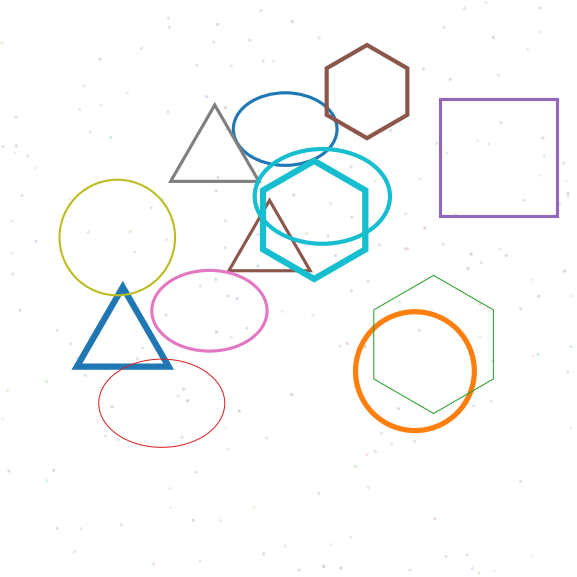[{"shape": "oval", "thickness": 1.5, "radius": 0.45, "center": [0.494, 0.776]}, {"shape": "triangle", "thickness": 3, "radius": 0.46, "center": [0.213, 0.41]}, {"shape": "circle", "thickness": 2.5, "radius": 0.51, "center": [0.719, 0.356]}, {"shape": "hexagon", "thickness": 0.5, "radius": 0.6, "center": [0.751, 0.403]}, {"shape": "oval", "thickness": 0.5, "radius": 0.55, "center": [0.28, 0.301]}, {"shape": "square", "thickness": 1.5, "radius": 0.51, "center": [0.863, 0.726]}, {"shape": "triangle", "thickness": 1.5, "radius": 0.41, "center": [0.467, 0.571]}, {"shape": "hexagon", "thickness": 2, "radius": 0.4, "center": [0.636, 0.841]}, {"shape": "oval", "thickness": 1.5, "radius": 0.5, "center": [0.363, 0.461]}, {"shape": "triangle", "thickness": 1.5, "radius": 0.44, "center": [0.372, 0.729]}, {"shape": "circle", "thickness": 1, "radius": 0.5, "center": [0.203, 0.588]}, {"shape": "oval", "thickness": 2, "radius": 0.59, "center": [0.558, 0.659]}, {"shape": "hexagon", "thickness": 3, "radius": 0.51, "center": [0.544, 0.618]}]